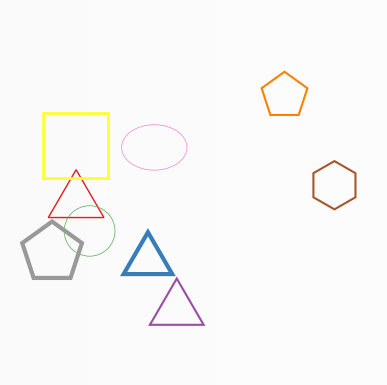[{"shape": "triangle", "thickness": 1, "radius": 0.41, "center": [0.196, 0.476]}, {"shape": "triangle", "thickness": 3, "radius": 0.36, "center": [0.382, 0.324]}, {"shape": "circle", "thickness": 0.5, "radius": 0.33, "center": [0.231, 0.4]}, {"shape": "triangle", "thickness": 1.5, "radius": 0.4, "center": [0.456, 0.196]}, {"shape": "pentagon", "thickness": 1.5, "radius": 0.31, "center": [0.734, 0.752]}, {"shape": "square", "thickness": 2, "radius": 0.42, "center": [0.195, 0.622]}, {"shape": "hexagon", "thickness": 1.5, "radius": 0.31, "center": [0.863, 0.519]}, {"shape": "oval", "thickness": 0.5, "radius": 0.42, "center": [0.398, 0.617]}, {"shape": "pentagon", "thickness": 3, "radius": 0.4, "center": [0.134, 0.344]}]